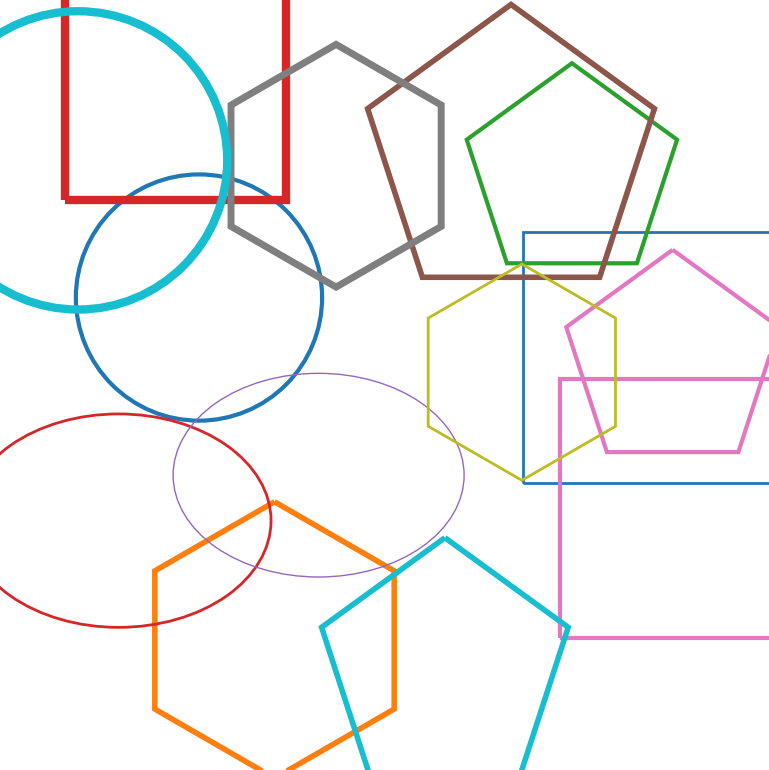[{"shape": "circle", "thickness": 1.5, "radius": 0.8, "center": [0.258, 0.614]}, {"shape": "square", "thickness": 1, "radius": 0.81, "center": [0.843, 0.536]}, {"shape": "hexagon", "thickness": 2, "radius": 0.9, "center": [0.357, 0.169]}, {"shape": "pentagon", "thickness": 1.5, "radius": 0.72, "center": [0.743, 0.774]}, {"shape": "oval", "thickness": 1, "radius": 0.99, "center": [0.154, 0.324]}, {"shape": "square", "thickness": 3, "radius": 0.72, "center": [0.228, 0.884]}, {"shape": "oval", "thickness": 0.5, "radius": 0.94, "center": [0.414, 0.383]}, {"shape": "pentagon", "thickness": 2, "radius": 0.98, "center": [0.664, 0.798]}, {"shape": "pentagon", "thickness": 1.5, "radius": 0.73, "center": [0.874, 0.53]}, {"shape": "square", "thickness": 1.5, "radius": 0.84, "center": [0.895, 0.34]}, {"shape": "hexagon", "thickness": 2.5, "radius": 0.79, "center": [0.437, 0.785]}, {"shape": "hexagon", "thickness": 1, "radius": 0.7, "center": [0.678, 0.517]}, {"shape": "circle", "thickness": 3, "radius": 0.97, "center": [0.101, 0.792]}, {"shape": "pentagon", "thickness": 2, "radius": 0.84, "center": [0.578, 0.133]}]